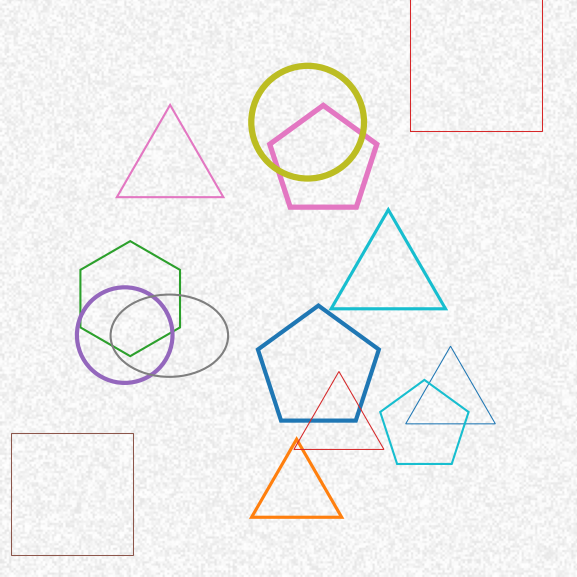[{"shape": "triangle", "thickness": 0.5, "radius": 0.45, "center": [0.78, 0.31]}, {"shape": "pentagon", "thickness": 2, "radius": 0.55, "center": [0.551, 0.36]}, {"shape": "triangle", "thickness": 1.5, "radius": 0.45, "center": [0.514, 0.148]}, {"shape": "hexagon", "thickness": 1, "radius": 0.5, "center": [0.225, 0.482]}, {"shape": "triangle", "thickness": 0.5, "radius": 0.45, "center": [0.587, 0.266]}, {"shape": "square", "thickness": 0.5, "radius": 0.57, "center": [0.825, 0.887]}, {"shape": "circle", "thickness": 2, "radius": 0.41, "center": [0.216, 0.419]}, {"shape": "square", "thickness": 0.5, "radius": 0.53, "center": [0.125, 0.144]}, {"shape": "pentagon", "thickness": 2.5, "radius": 0.49, "center": [0.56, 0.719]}, {"shape": "triangle", "thickness": 1, "radius": 0.53, "center": [0.295, 0.711]}, {"shape": "oval", "thickness": 1, "radius": 0.51, "center": [0.293, 0.418]}, {"shape": "circle", "thickness": 3, "radius": 0.49, "center": [0.533, 0.788]}, {"shape": "pentagon", "thickness": 1, "radius": 0.4, "center": [0.735, 0.261]}, {"shape": "triangle", "thickness": 1.5, "radius": 0.57, "center": [0.672, 0.522]}]